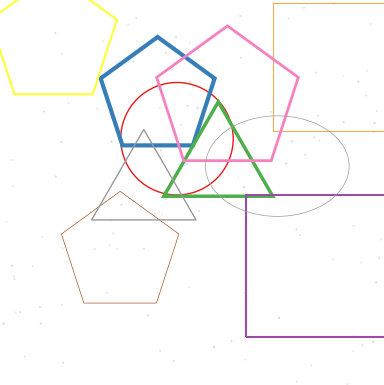[{"shape": "circle", "thickness": 1, "radius": 0.73, "center": [0.46, 0.64]}, {"shape": "pentagon", "thickness": 3, "radius": 0.78, "center": [0.409, 0.748]}, {"shape": "triangle", "thickness": 2.5, "radius": 0.82, "center": [0.567, 0.572]}, {"shape": "square", "thickness": 1.5, "radius": 0.92, "center": [0.823, 0.309]}, {"shape": "square", "thickness": 0.5, "radius": 0.83, "center": [0.874, 0.827]}, {"shape": "pentagon", "thickness": 1.5, "radius": 0.87, "center": [0.139, 0.895]}, {"shape": "pentagon", "thickness": 0.5, "radius": 0.8, "center": [0.312, 0.343]}, {"shape": "pentagon", "thickness": 2, "radius": 0.97, "center": [0.591, 0.739]}, {"shape": "triangle", "thickness": 1, "radius": 0.78, "center": [0.373, 0.507]}, {"shape": "oval", "thickness": 0.5, "radius": 0.93, "center": [0.72, 0.569]}]